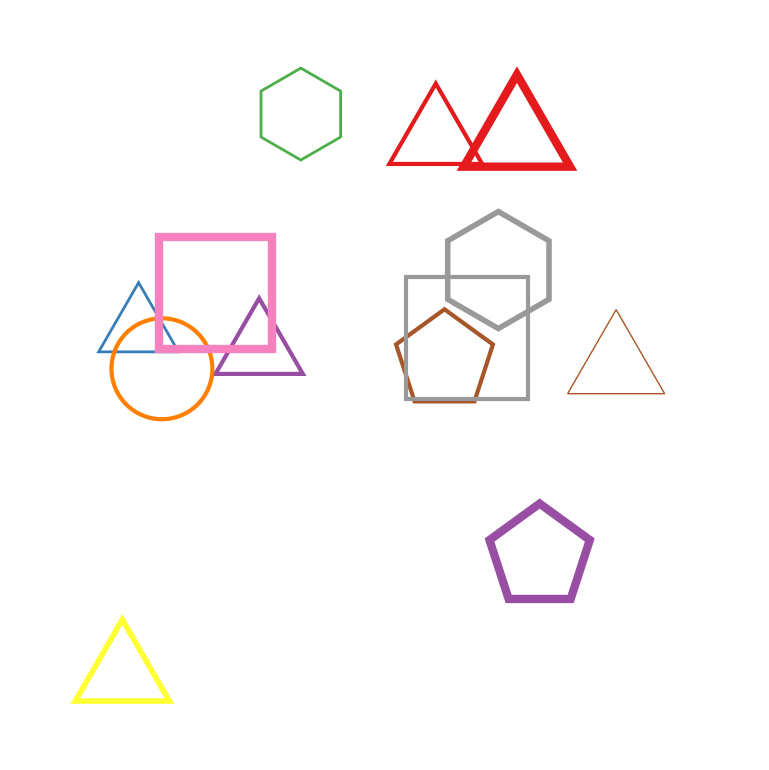[{"shape": "triangle", "thickness": 1.5, "radius": 0.35, "center": [0.566, 0.822]}, {"shape": "triangle", "thickness": 3, "radius": 0.4, "center": [0.671, 0.823]}, {"shape": "triangle", "thickness": 1, "radius": 0.3, "center": [0.18, 0.573]}, {"shape": "hexagon", "thickness": 1, "radius": 0.3, "center": [0.391, 0.852]}, {"shape": "triangle", "thickness": 1.5, "radius": 0.33, "center": [0.337, 0.547]}, {"shape": "pentagon", "thickness": 3, "radius": 0.34, "center": [0.701, 0.278]}, {"shape": "circle", "thickness": 1.5, "radius": 0.33, "center": [0.21, 0.521]}, {"shape": "triangle", "thickness": 2, "radius": 0.35, "center": [0.159, 0.125]}, {"shape": "pentagon", "thickness": 1.5, "radius": 0.33, "center": [0.577, 0.532]}, {"shape": "triangle", "thickness": 0.5, "radius": 0.36, "center": [0.8, 0.525]}, {"shape": "square", "thickness": 3, "radius": 0.37, "center": [0.28, 0.619]}, {"shape": "square", "thickness": 1.5, "radius": 0.4, "center": [0.607, 0.561]}, {"shape": "hexagon", "thickness": 2, "radius": 0.38, "center": [0.647, 0.649]}]